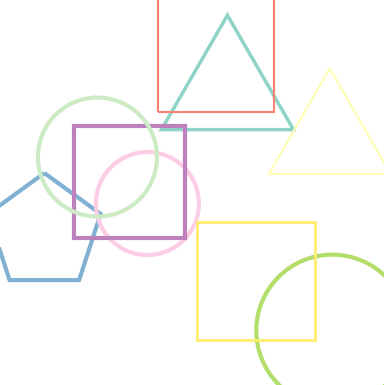[{"shape": "triangle", "thickness": 2.5, "radius": 0.99, "center": [0.591, 0.762]}, {"shape": "triangle", "thickness": 1.5, "radius": 0.91, "center": [0.857, 0.64]}, {"shape": "square", "thickness": 1.5, "radius": 0.76, "center": [0.561, 0.861]}, {"shape": "pentagon", "thickness": 3, "radius": 0.77, "center": [0.115, 0.397]}, {"shape": "circle", "thickness": 3, "radius": 0.99, "center": [0.863, 0.141]}, {"shape": "circle", "thickness": 3, "radius": 0.67, "center": [0.383, 0.471]}, {"shape": "square", "thickness": 3, "radius": 0.72, "center": [0.336, 0.527]}, {"shape": "circle", "thickness": 3, "radius": 0.77, "center": [0.253, 0.592]}, {"shape": "square", "thickness": 2, "radius": 0.76, "center": [0.665, 0.271]}]